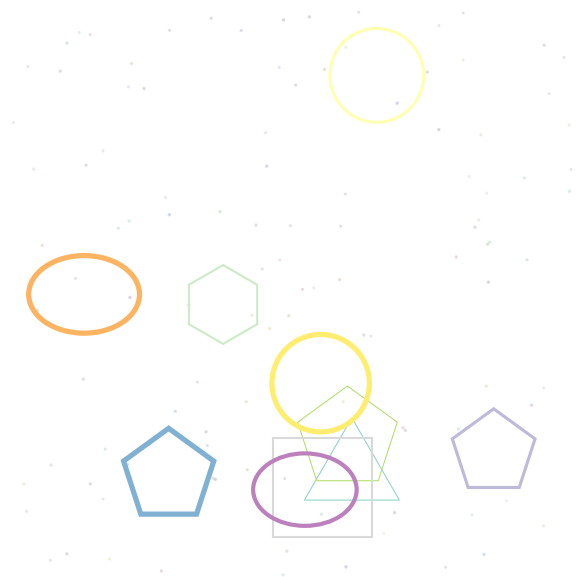[{"shape": "triangle", "thickness": 0.5, "radius": 0.47, "center": [0.609, 0.181]}, {"shape": "circle", "thickness": 1.5, "radius": 0.41, "center": [0.652, 0.869]}, {"shape": "pentagon", "thickness": 1.5, "radius": 0.38, "center": [0.855, 0.216]}, {"shape": "pentagon", "thickness": 2.5, "radius": 0.41, "center": [0.292, 0.175]}, {"shape": "oval", "thickness": 2.5, "radius": 0.48, "center": [0.146, 0.489]}, {"shape": "pentagon", "thickness": 0.5, "radius": 0.45, "center": [0.602, 0.24]}, {"shape": "square", "thickness": 1, "radius": 0.43, "center": [0.559, 0.155]}, {"shape": "oval", "thickness": 2, "radius": 0.45, "center": [0.528, 0.151]}, {"shape": "hexagon", "thickness": 1, "radius": 0.34, "center": [0.386, 0.472]}, {"shape": "circle", "thickness": 2.5, "radius": 0.42, "center": [0.555, 0.336]}]